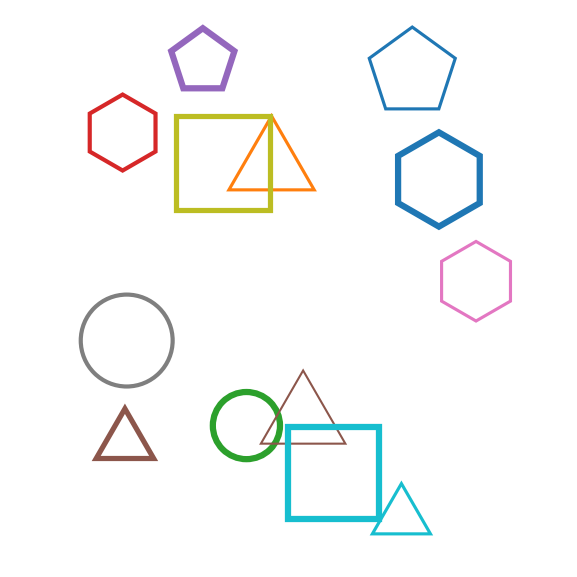[{"shape": "hexagon", "thickness": 3, "radius": 0.41, "center": [0.76, 0.688]}, {"shape": "pentagon", "thickness": 1.5, "radius": 0.39, "center": [0.714, 0.874]}, {"shape": "triangle", "thickness": 1.5, "radius": 0.43, "center": [0.47, 0.713]}, {"shape": "circle", "thickness": 3, "radius": 0.29, "center": [0.427, 0.262]}, {"shape": "hexagon", "thickness": 2, "radius": 0.33, "center": [0.212, 0.77]}, {"shape": "pentagon", "thickness": 3, "radius": 0.29, "center": [0.351, 0.893]}, {"shape": "triangle", "thickness": 2.5, "radius": 0.29, "center": [0.216, 0.234]}, {"shape": "triangle", "thickness": 1, "radius": 0.42, "center": [0.525, 0.273]}, {"shape": "hexagon", "thickness": 1.5, "radius": 0.34, "center": [0.824, 0.512]}, {"shape": "circle", "thickness": 2, "radius": 0.4, "center": [0.219, 0.409]}, {"shape": "square", "thickness": 2.5, "radius": 0.41, "center": [0.386, 0.717]}, {"shape": "square", "thickness": 3, "radius": 0.4, "center": [0.578, 0.18]}, {"shape": "triangle", "thickness": 1.5, "radius": 0.29, "center": [0.695, 0.104]}]